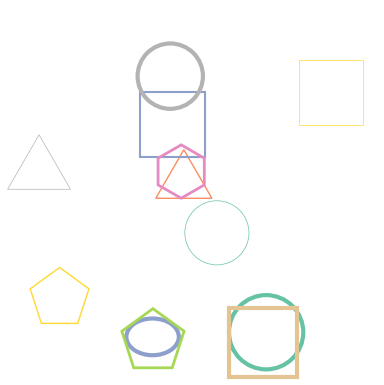[{"shape": "circle", "thickness": 3, "radius": 0.48, "center": [0.691, 0.137]}, {"shape": "circle", "thickness": 0.5, "radius": 0.42, "center": [0.563, 0.395]}, {"shape": "triangle", "thickness": 1, "radius": 0.42, "center": [0.477, 0.527]}, {"shape": "oval", "thickness": 3, "radius": 0.34, "center": [0.396, 0.125]}, {"shape": "square", "thickness": 1.5, "radius": 0.42, "center": [0.448, 0.677]}, {"shape": "hexagon", "thickness": 2, "radius": 0.35, "center": [0.471, 0.554]}, {"shape": "pentagon", "thickness": 2, "radius": 0.42, "center": [0.397, 0.113]}, {"shape": "square", "thickness": 0.5, "radius": 0.42, "center": [0.859, 0.76]}, {"shape": "pentagon", "thickness": 1, "radius": 0.4, "center": [0.155, 0.225]}, {"shape": "square", "thickness": 3, "radius": 0.44, "center": [0.683, 0.111]}, {"shape": "triangle", "thickness": 0.5, "radius": 0.47, "center": [0.101, 0.556]}, {"shape": "circle", "thickness": 3, "radius": 0.42, "center": [0.442, 0.802]}]